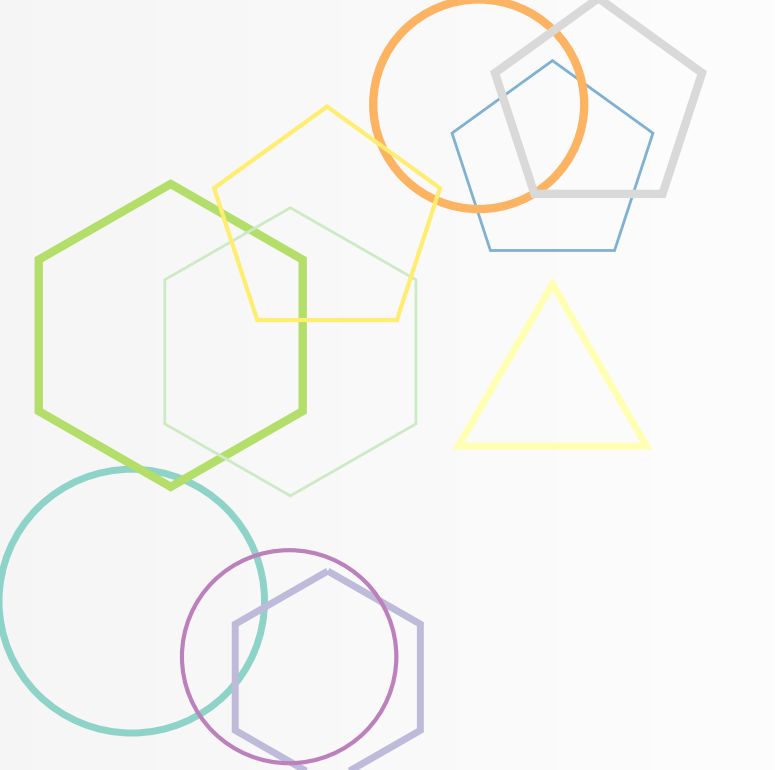[{"shape": "circle", "thickness": 2.5, "radius": 0.86, "center": [0.17, 0.219]}, {"shape": "triangle", "thickness": 2.5, "radius": 0.7, "center": [0.713, 0.491]}, {"shape": "hexagon", "thickness": 2.5, "radius": 0.69, "center": [0.423, 0.12]}, {"shape": "pentagon", "thickness": 1, "radius": 0.68, "center": [0.713, 0.785]}, {"shape": "circle", "thickness": 3, "radius": 0.68, "center": [0.618, 0.865]}, {"shape": "hexagon", "thickness": 3, "radius": 0.98, "center": [0.22, 0.564]}, {"shape": "pentagon", "thickness": 3, "radius": 0.7, "center": [0.772, 0.862]}, {"shape": "circle", "thickness": 1.5, "radius": 0.69, "center": [0.373, 0.147]}, {"shape": "hexagon", "thickness": 1, "radius": 0.94, "center": [0.375, 0.543]}, {"shape": "pentagon", "thickness": 1.5, "radius": 0.77, "center": [0.422, 0.708]}]